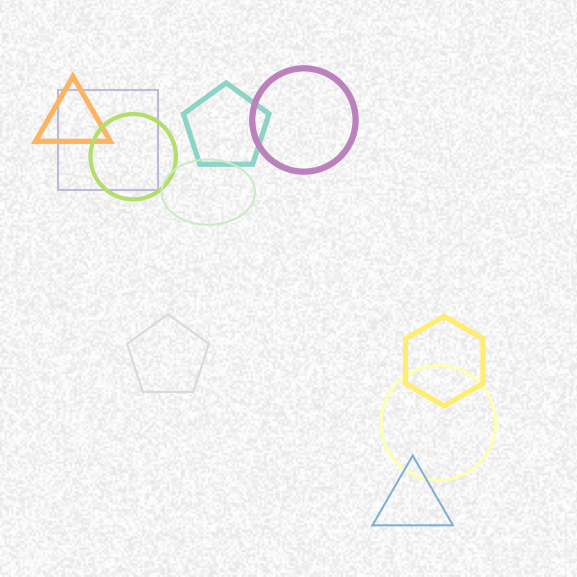[{"shape": "pentagon", "thickness": 2.5, "radius": 0.39, "center": [0.392, 0.778]}, {"shape": "circle", "thickness": 1.5, "radius": 0.5, "center": [0.759, 0.267]}, {"shape": "square", "thickness": 1, "radius": 0.43, "center": [0.187, 0.757]}, {"shape": "triangle", "thickness": 1, "radius": 0.4, "center": [0.715, 0.13]}, {"shape": "triangle", "thickness": 2.5, "radius": 0.37, "center": [0.126, 0.792]}, {"shape": "circle", "thickness": 2, "radius": 0.37, "center": [0.231, 0.728]}, {"shape": "pentagon", "thickness": 1, "radius": 0.37, "center": [0.291, 0.381]}, {"shape": "circle", "thickness": 3, "radius": 0.45, "center": [0.526, 0.791]}, {"shape": "oval", "thickness": 1, "radius": 0.4, "center": [0.361, 0.666]}, {"shape": "hexagon", "thickness": 2.5, "radius": 0.39, "center": [0.769, 0.374]}]